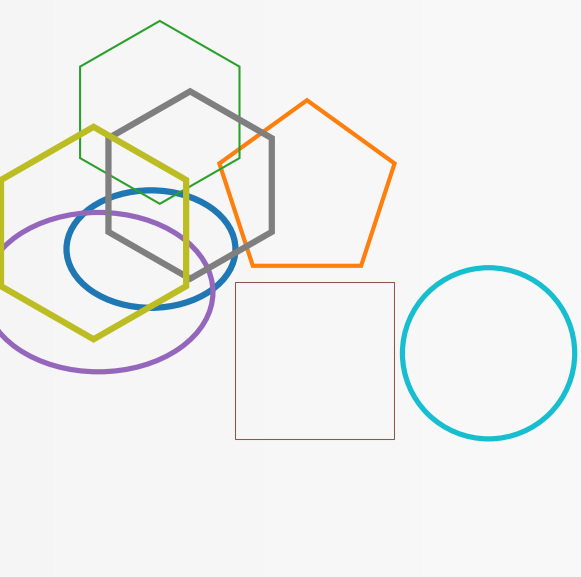[{"shape": "oval", "thickness": 3, "radius": 0.73, "center": [0.26, 0.568]}, {"shape": "pentagon", "thickness": 2, "radius": 0.79, "center": [0.528, 0.667]}, {"shape": "hexagon", "thickness": 1, "radius": 0.79, "center": [0.275, 0.805]}, {"shape": "oval", "thickness": 2.5, "radius": 0.99, "center": [0.169, 0.493]}, {"shape": "square", "thickness": 0.5, "radius": 0.68, "center": [0.541, 0.376]}, {"shape": "hexagon", "thickness": 3, "radius": 0.81, "center": [0.327, 0.679]}, {"shape": "hexagon", "thickness": 3, "radius": 0.92, "center": [0.161, 0.596]}, {"shape": "circle", "thickness": 2.5, "radius": 0.74, "center": [0.841, 0.387]}]